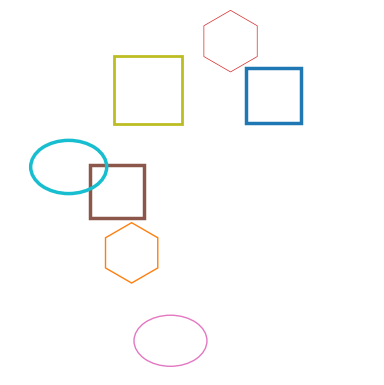[{"shape": "square", "thickness": 2.5, "radius": 0.36, "center": [0.711, 0.751]}, {"shape": "hexagon", "thickness": 1, "radius": 0.39, "center": [0.342, 0.343]}, {"shape": "hexagon", "thickness": 0.5, "radius": 0.4, "center": [0.599, 0.893]}, {"shape": "square", "thickness": 2.5, "radius": 0.35, "center": [0.304, 0.503]}, {"shape": "oval", "thickness": 1, "radius": 0.47, "center": [0.443, 0.115]}, {"shape": "square", "thickness": 2, "radius": 0.44, "center": [0.384, 0.766]}, {"shape": "oval", "thickness": 2.5, "radius": 0.49, "center": [0.178, 0.566]}]